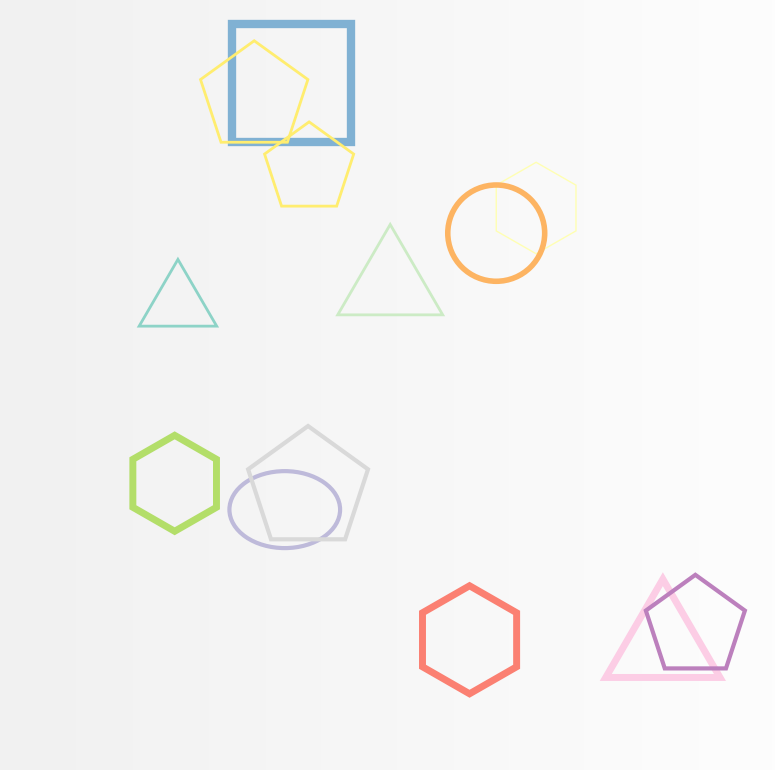[{"shape": "triangle", "thickness": 1, "radius": 0.29, "center": [0.23, 0.605]}, {"shape": "hexagon", "thickness": 0.5, "radius": 0.3, "center": [0.692, 0.73]}, {"shape": "oval", "thickness": 1.5, "radius": 0.36, "center": [0.367, 0.338]}, {"shape": "hexagon", "thickness": 2.5, "radius": 0.35, "center": [0.606, 0.169]}, {"shape": "square", "thickness": 3, "radius": 0.38, "center": [0.376, 0.892]}, {"shape": "circle", "thickness": 2, "radius": 0.31, "center": [0.64, 0.697]}, {"shape": "hexagon", "thickness": 2.5, "radius": 0.31, "center": [0.225, 0.372]}, {"shape": "triangle", "thickness": 2.5, "radius": 0.43, "center": [0.855, 0.163]}, {"shape": "pentagon", "thickness": 1.5, "radius": 0.41, "center": [0.398, 0.365]}, {"shape": "pentagon", "thickness": 1.5, "radius": 0.34, "center": [0.897, 0.186]}, {"shape": "triangle", "thickness": 1, "radius": 0.39, "center": [0.503, 0.63]}, {"shape": "pentagon", "thickness": 1, "radius": 0.36, "center": [0.328, 0.874]}, {"shape": "pentagon", "thickness": 1, "radius": 0.3, "center": [0.399, 0.781]}]